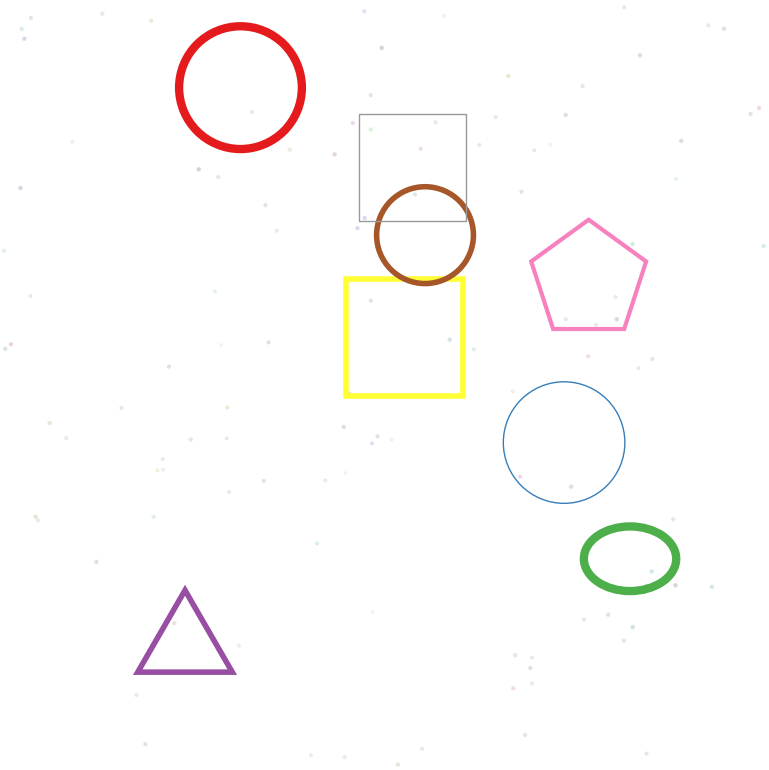[{"shape": "circle", "thickness": 3, "radius": 0.4, "center": [0.312, 0.886]}, {"shape": "circle", "thickness": 0.5, "radius": 0.39, "center": [0.733, 0.425]}, {"shape": "oval", "thickness": 3, "radius": 0.3, "center": [0.818, 0.274]}, {"shape": "triangle", "thickness": 2, "radius": 0.35, "center": [0.24, 0.163]}, {"shape": "square", "thickness": 2, "radius": 0.38, "center": [0.525, 0.562]}, {"shape": "circle", "thickness": 2, "radius": 0.31, "center": [0.552, 0.695]}, {"shape": "pentagon", "thickness": 1.5, "radius": 0.39, "center": [0.765, 0.636]}, {"shape": "square", "thickness": 0.5, "radius": 0.35, "center": [0.535, 0.783]}]